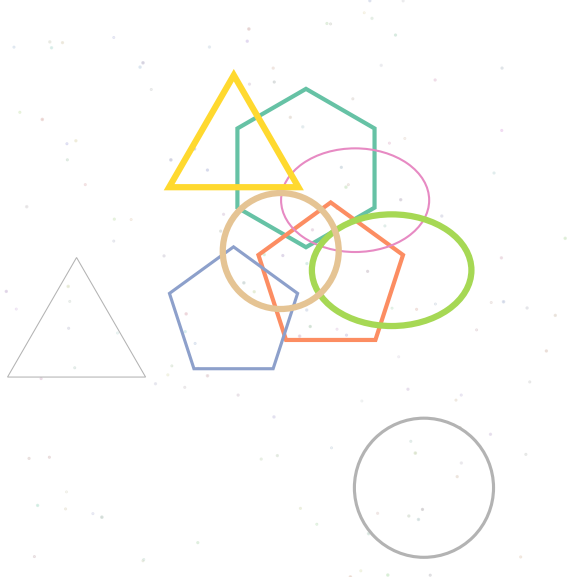[{"shape": "hexagon", "thickness": 2, "radius": 0.69, "center": [0.53, 0.708]}, {"shape": "pentagon", "thickness": 2, "radius": 0.66, "center": [0.573, 0.517]}, {"shape": "pentagon", "thickness": 1.5, "radius": 0.58, "center": [0.404, 0.455]}, {"shape": "oval", "thickness": 1, "radius": 0.64, "center": [0.615, 0.652]}, {"shape": "oval", "thickness": 3, "radius": 0.69, "center": [0.678, 0.531]}, {"shape": "triangle", "thickness": 3, "radius": 0.65, "center": [0.405, 0.74]}, {"shape": "circle", "thickness": 3, "radius": 0.5, "center": [0.486, 0.564]}, {"shape": "triangle", "thickness": 0.5, "radius": 0.69, "center": [0.133, 0.415]}, {"shape": "circle", "thickness": 1.5, "radius": 0.6, "center": [0.734, 0.155]}]